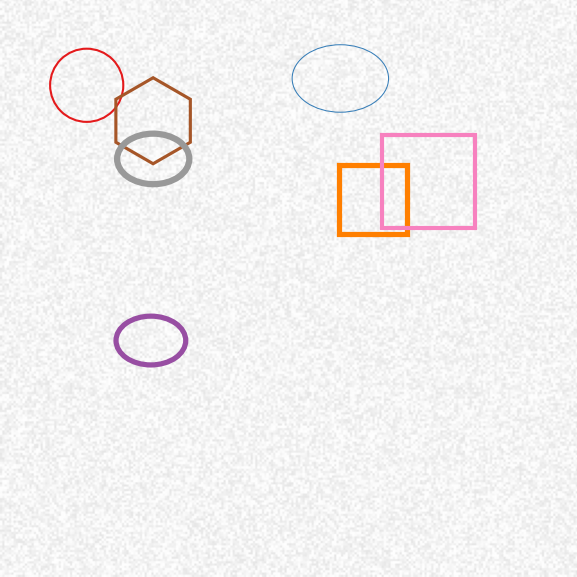[{"shape": "circle", "thickness": 1, "radius": 0.32, "center": [0.15, 0.851]}, {"shape": "oval", "thickness": 0.5, "radius": 0.42, "center": [0.589, 0.863]}, {"shape": "oval", "thickness": 2.5, "radius": 0.3, "center": [0.261, 0.409]}, {"shape": "square", "thickness": 2.5, "radius": 0.3, "center": [0.646, 0.653]}, {"shape": "hexagon", "thickness": 1.5, "radius": 0.37, "center": [0.265, 0.79]}, {"shape": "square", "thickness": 2, "radius": 0.4, "center": [0.742, 0.685]}, {"shape": "oval", "thickness": 3, "radius": 0.31, "center": [0.265, 0.724]}]